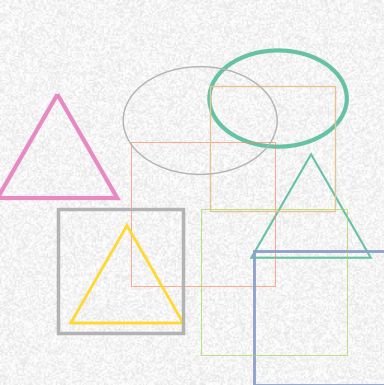[{"shape": "triangle", "thickness": 1.5, "radius": 0.9, "center": [0.808, 0.42]}, {"shape": "oval", "thickness": 3, "radius": 0.89, "center": [0.722, 0.744]}, {"shape": "square", "thickness": 0.5, "radius": 0.93, "center": [0.528, 0.444]}, {"shape": "square", "thickness": 2, "radius": 0.87, "center": [0.833, 0.173]}, {"shape": "triangle", "thickness": 3, "radius": 0.9, "center": [0.149, 0.575]}, {"shape": "square", "thickness": 0.5, "radius": 0.95, "center": [0.711, 0.268]}, {"shape": "triangle", "thickness": 2, "radius": 0.84, "center": [0.33, 0.245]}, {"shape": "square", "thickness": 1, "radius": 0.81, "center": [0.707, 0.614]}, {"shape": "oval", "thickness": 1, "radius": 1.0, "center": [0.52, 0.687]}, {"shape": "square", "thickness": 2.5, "radius": 0.81, "center": [0.313, 0.297]}]